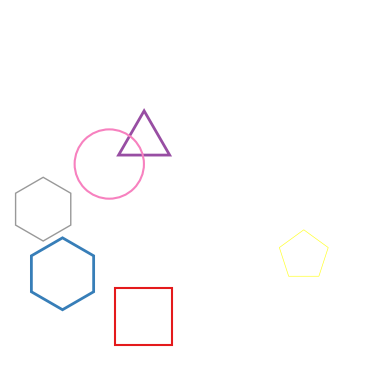[{"shape": "square", "thickness": 1.5, "radius": 0.37, "center": [0.373, 0.178]}, {"shape": "hexagon", "thickness": 2, "radius": 0.47, "center": [0.162, 0.289]}, {"shape": "triangle", "thickness": 2, "radius": 0.38, "center": [0.374, 0.636]}, {"shape": "pentagon", "thickness": 0.5, "radius": 0.33, "center": [0.789, 0.336]}, {"shape": "circle", "thickness": 1.5, "radius": 0.45, "center": [0.284, 0.574]}, {"shape": "hexagon", "thickness": 1, "radius": 0.41, "center": [0.112, 0.457]}]